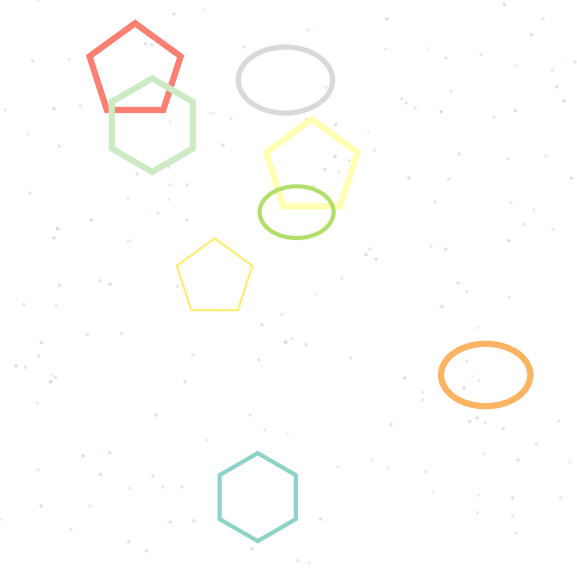[{"shape": "hexagon", "thickness": 2, "radius": 0.38, "center": [0.446, 0.138]}, {"shape": "pentagon", "thickness": 3, "radius": 0.42, "center": [0.54, 0.709]}, {"shape": "pentagon", "thickness": 3, "radius": 0.42, "center": [0.234, 0.876]}, {"shape": "oval", "thickness": 3, "radius": 0.39, "center": [0.841, 0.35]}, {"shape": "oval", "thickness": 2, "radius": 0.32, "center": [0.514, 0.632]}, {"shape": "oval", "thickness": 2.5, "radius": 0.41, "center": [0.494, 0.86]}, {"shape": "hexagon", "thickness": 3, "radius": 0.4, "center": [0.264, 0.782]}, {"shape": "pentagon", "thickness": 1, "radius": 0.34, "center": [0.372, 0.518]}]